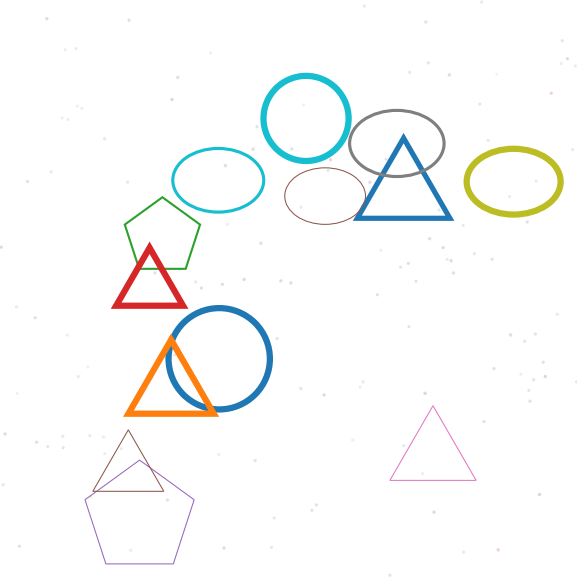[{"shape": "circle", "thickness": 3, "radius": 0.44, "center": [0.38, 0.378]}, {"shape": "triangle", "thickness": 2.5, "radius": 0.46, "center": [0.699, 0.667]}, {"shape": "triangle", "thickness": 3, "radius": 0.43, "center": [0.296, 0.325]}, {"shape": "pentagon", "thickness": 1, "radius": 0.34, "center": [0.281, 0.589]}, {"shape": "triangle", "thickness": 3, "radius": 0.33, "center": [0.259, 0.503]}, {"shape": "pentagon", "thickness": 0.5, "radius": 0.5, "center": [0.242, 0.103]}, {"shape": "oval", "thickness": 0.5, "radius": 0.35, "center": [0.563, 0.66]}, {"shape": "triangle", "thickness": 0.5, "radius": 0.35, "center": [0.222, 0.184]}, {"shape": "triangle", "thickness": 0.5, "radius": 0.43, "center": [0.75, 0.21]}, {"shape": "oval", "thickness": 1.5, "radius": 0.41, "center": [0.687, 0.751]}, {"shape": "oval", "thickness": 3, "radius": 0.41, "center": [0.889, 0.685]}, {"shape": "circle", "thickness": 3, "radius": 0.37, "center": [0.53, 0.794]}, {"shape": "oval", "thickness": 1.5, "radius": 0.39, "center": [0.378, 0.687]}]